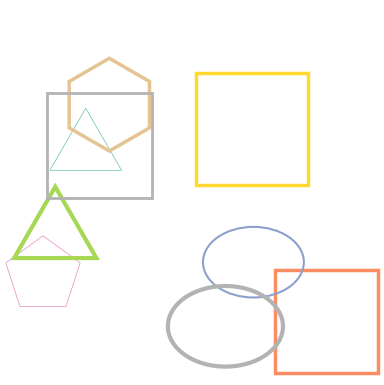[{"shape": "triangle", "thickness": 0.5, "radius": 0.54, "center": [0.223, 0.611]}, {"shape": "square", "thickness": 2.5, "radius": 0.67, "center": [0.848, 0.165]}, {"shape": "oval", "thickness": 1.5, "radius": 0.66, "center": [0.658, 0.319]}, {"shape": "pentagon", "thickness": 0.5, "radius": 0.51, "center": [0.112, 0.286]}, {"shape": "triangle", "thickness": 3, "radius": 0.62, "center": [0.144, 0.391]}, {"shape": "square", "thickness": 2.5, "radius": 0.73, "center": [0.655, 0.665]}, {"shape": "hexagon", "thickness": 2.5, "radius": 0.6, "center": [0.284, 0.728]}, {"shape": "square", "thickness": 2, "radius": 0.68, "center": [0.259, 0.622]}, {"shape": "oval", "thickness": 3, "radius": 0.75, "center": [0.586, 0.152]}]